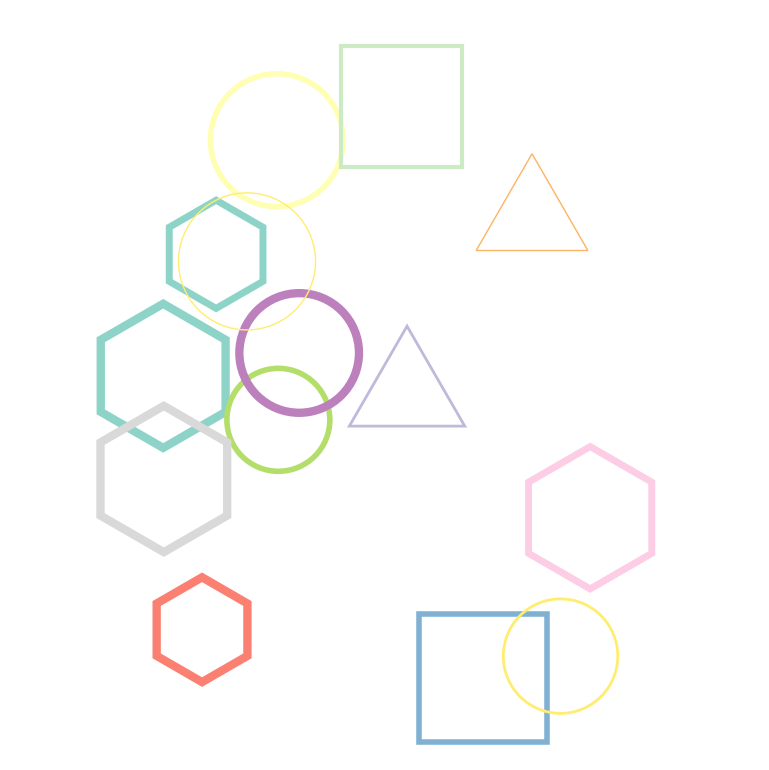[{"shape": "hexagon", "thickness": 3, "radius": 0.47, "center": [0.212, 0.512]}, {"shape": "hexagon", "thickness": 2.5, "radius": 0.35, "center": [0.281, 0.67]}, {"shape": "circle", "thickness": 2, "radius": 0.43, "center": [0.36, 0.818]}, {"shape": "triangle", "thickness": 1, "radius": 0.43, "center": [0.529, 0.49]}, {"shape": "hexagon", "thickness": 3, "radius": 0.34, "center": [0.262, 0.182]}, {"shape": "square", "thickness": 2, "radius": 0.42, "center": [0.627, 0.12]}, {"shape": "triangle", "thickness": 0.5, "radius": 0.42, "center": [0.691, 0.717]}, {"shape": "circle", "thickness": 2, "radius": 0.33, "center": [0.362, 0.455]}, {"shape": "hexagon", "thickness": 2.5, "radius": 0.46, "center": [0.766, 0.328]}, {"shape": "hexagon", "thickness": 3, "radius": 0.48, "center": [0.213, 0.378]}, {"shape": "circle", "thickness": 3, "radius": 0.39, "center": [0.389, 0.542]}, {"shape": "square", "thickness": 1.5, "radius": 0.39, "center": [0.522, 0.861]}, {"shape": "circle", "thickness": 1, "radius": 0.37, "center": [0.728, 0.148]}, {"shape": "circle", "thickness": 0.5, "radius": 0.45, "center": [0.321, 0.661]}]